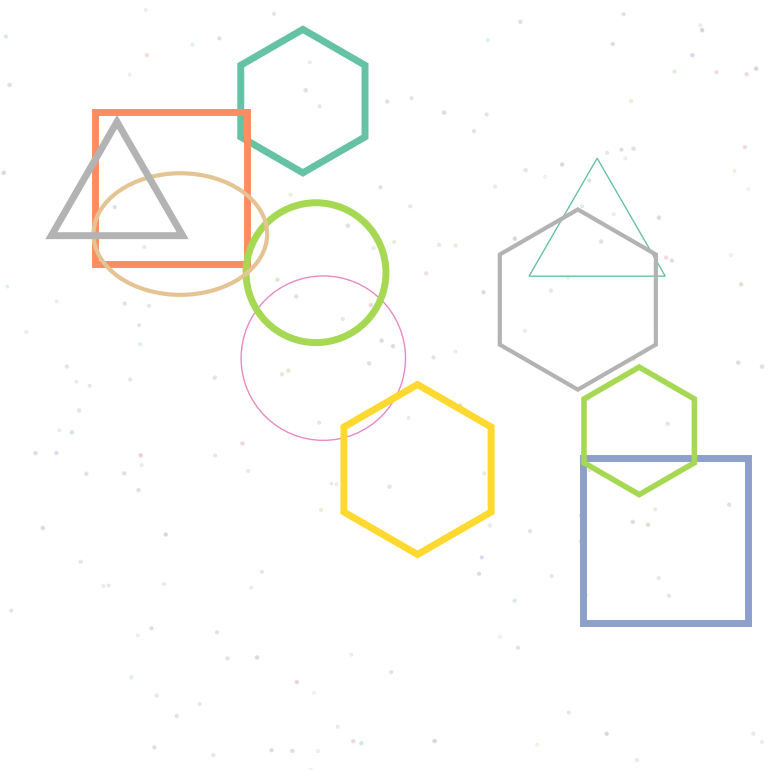[{"shape": "hexagon", "thickness": 2.5, "radius": 0.47, "center": [0.393, 0.869]}, {"shape": "triangle", "thickness": 0.5, "radius": 0.51, "center": [0.776, 0.692]}, {"shape": "square", "thickness": 2.5, "radius": 0.49, "center": [0.222, 0.756]}, {"shape": "square", "thickness": 2.5, "radius": 0.54, "center": [0.864, 0.298]}, {"shape": "circle", "thickness": 0.5, "radius": 0.53, "center": [0.42, 0.535]}, {"shape": "circle", "thickness": 2.5, "radius": 0.45, "center": [0.41, 0.646]}, {"shape": "hexagon", "thickness": 2, "radius": 0.41, "center": [0.83, 0.44]}, {"shape": "hexagon", "thickness": 2.5, "radius": 0.55, "center": [0.542, 0.39]}, {"shape": "oval", "thickness": 1.5, "radius": 0.56, "center": [0.234, 0.696]}, {"shape": "triangle", "thickness": 2.5, "radius": 0.49, "center": [0.152, 0.743]}, {"shape": "hexagon", "thickness": 1.5, "radius": 0.59, "center": [0.75, 0.611]}]